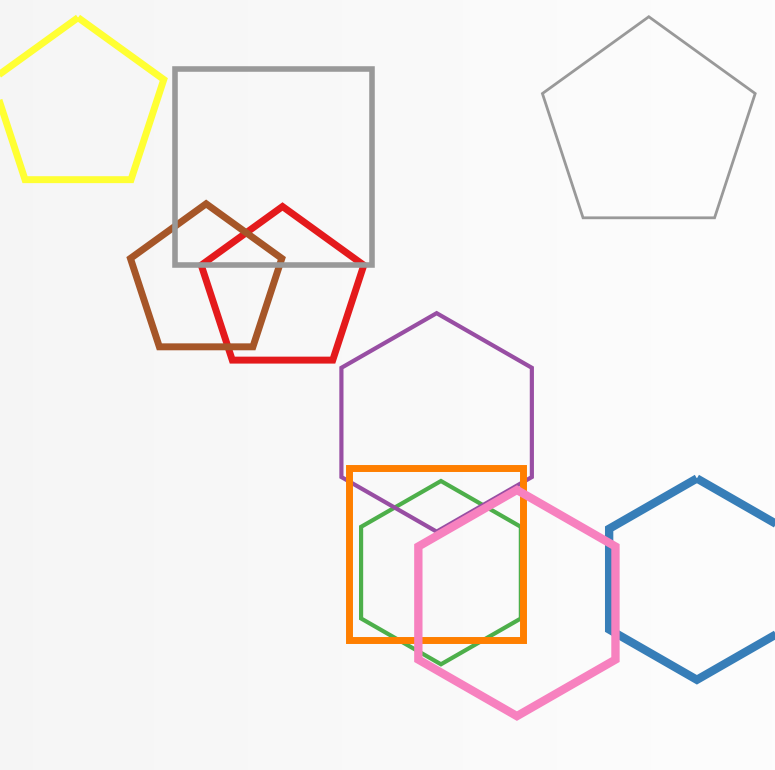[{"shape": "pentagon", "thickness": 2.5, "radius": 0.55, "center": [0.365, 0.622]}, {"shape": "hexagon", "thickness": 3, "radius": 0.65, "center": [0.899, 0.248]}, {"shape": "hexagon", "thickness": 1.5, "radius": 0.6, "center": [0.569, 0.256]}, {"shape": "hexagon", "thickness": 1.5, "radius": 0.71, "center": [0.563, 0.451]}, {"shape": "square", "thickness": 2.5, "radius": 0.56, "center": [0.563, 0.281]}, {"shape": "pentagon", "thickness": 2.5, "radius": 0.58, "center": [0.101, 0.861]}, {"shape": "pentagon", "thickness": 2.5, "radius": 0.51, "center": [0.266, 0.633]}, {"shape": "hexagon", "thickness": 3, "radius": 0.73, "center": [0.667, 0.217]}, {"shape": "pentagon", "thickness": 1, "radius": 0.72, "center": [0.837, 0.834]}, {"shape": "square", "thickness": 2, "radius": 0.64, "center": [0.353, 0.783]}]